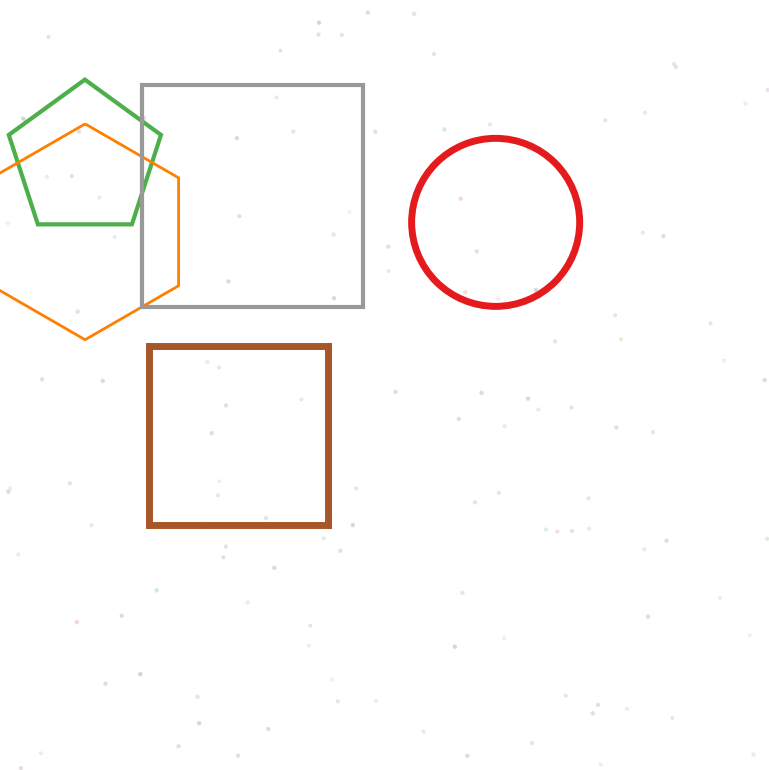[{"shape": "circle", "thickness": 2.5, "radius": 0.55, "center": [0.644, 0.711]}, {"shape": "pentagon", "thickness": 1.5, "radius": 0.52, "center": [0.11, 0.793]}, {"shape": "hexagon", "thickness": 1, "radius": 0.7, "center": [0.111, 0.699]}, {"shape": "square", "thickness": 2.5, "radius": 0.58, "center": [0.31, 0.434]}, {"shape": "square", "thickness": 1.5, "radius": 0.72, "center": [0.328, 0.745]}]